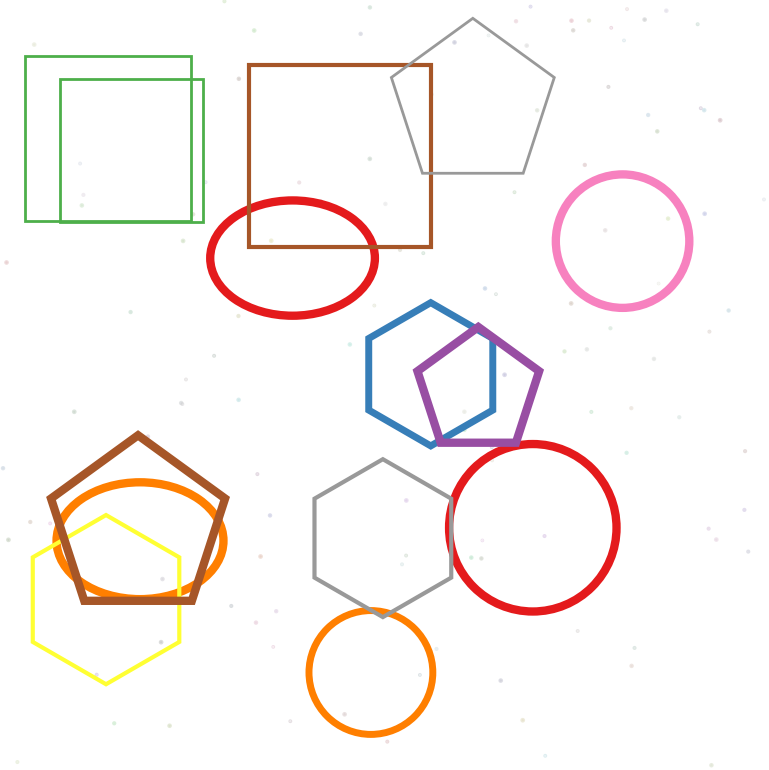[{"shape": "oval", "thickness": 3, "radius": 0.53, "center": [0.38, 0.665]}, {"shape": "circle", "thickness": 3, "radius": 0.54, "center": [0.692, 0.315]}, {"shape": "hexagon", "thickness": 2.5, "radius": 0.47, "center": [0.559, 0.514]}, {"shape": "square", "thickness": 1, "radius": 0.46, "center": [0.17, 0.804]}, {"shape": "square", "thickness": 1, "radius": 0.54, "center": [0.14, 0.82]}, {"shape": "pentagon", "thickness": 3, "radius": 0.42, "center": [0.621, 0.492]}, {"shape": "circle", "thickness": 2.5, "radius": 0.4, "center": [0.482, 0.127]}, {"shape": "oval", "thickness": 3, "radius": 0.54, "center": [0.182, 0.298]}, {"shape": "hexagon", "thickness": 1.5, "radius": 0.55, "center": [0.138, 0.221]}, {"shape": "pentagon", "thickness": 3, "radius": 0.59, "center": [0.179, 0.316]}, {"shape": "square", "thickness": 1.5, "radius": 0.59, "center": [0.441, 0.798]}, {"shape": "circle", "thickness": 3, "radius": 0.43, "center": [0.809, 0.687]}, {"shape": "pentagon", "thickness": 1, "radius": 0.56, "center": [0.614, 0.865]}, {"shape": "hexagon", "thickness": 1.5, "radius": 0.51, "center": [0.497, 0.301]}]